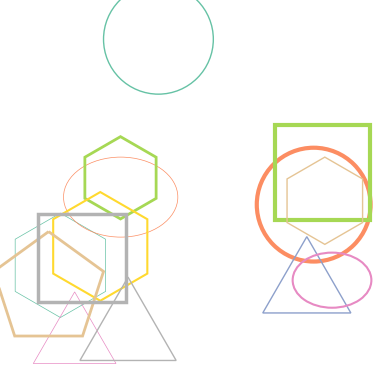[{"shape": "hexagon", "thickness": 0.5, "radius": 0.68, "center": [0.157, 0.311]}, {"shape": "circle", "thickness": 1, "radius": 0.71, "center": [0.412, 0.898]}, {"shape": "circle", "thickness": 3, "radius": 0.74, "center": [0.815, 0.468]}, {"shape": "oval", "thickness": 0.5, "radius": 0.74, "center": [0.313, 0.488]}, {"shape": "triangle", "thickness": 1, "radius": 0.66, "center": [0.797, 0.253]}, {"shape": "triangle", "thickness": 0.5, "radius": 0.62, "center": [0.194, 0.118]}, {"shape": "oval", "thickness": 1.5, "radius": 0.51, "center": [0.862, 0.272]}, {"shape": "square", "thickness": 3, "radius": 0.61, "center": [0.838, 0.552]}, {"shape": "hexagon", "thickness": 2, "radius": 0.53, "center": [0.313, 0.538]}, {"shape": "hexagon", "thickness": 1.5, "radius": 0.71, "center": [0.26, 0.36]}, {"shape": "pentagon", "thickness": 2, "radius": 0.75, "center": [0.126, 0.249]}, {"shape": "hexagon", "thickness": 1, "radius": 0.57, "center": [0.844, 0.479]}, {"shape": "triangle", "thickness": 1, "radius": 0.72, "center": [0.333, 0.136]}, {"shape": "square", "thickness": 2.5, "radius": 0.57, "center": [0.213, 0.33]}]